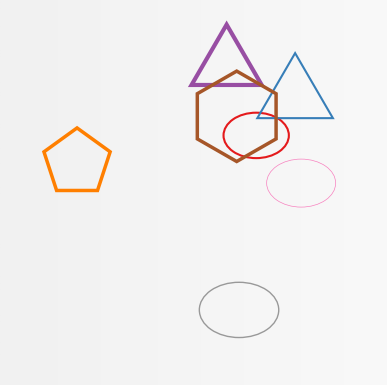[{"shape": "oval", "thickness": 1.5, "radius": 0.42, "center": [0.661, 0.648]}, {"shape": "triangle", "thickness": 1.5, "radius": 0.56, "center": [0.762, 0.749]}, {"shape": "triangle", "thickness": 3, "radius": 0.52, "center": [0.585, 0.832]}, {"shape": "pentagon", "thickness": 2.5, "radius": 0.45, "center": [0.199, 0.578]}, {"shape": "hexagon", "thickness": 2.5, "radius": 0.59, "center": [0.611, 0.698]}, {"shape": "oval", "thickness": 0.5, "radius": 0.45, "center": [0.777, 0.524]}, {"shape": "oval", "thickness": 1, "radius": 0.51, "center": [0.617, 0.195]}]